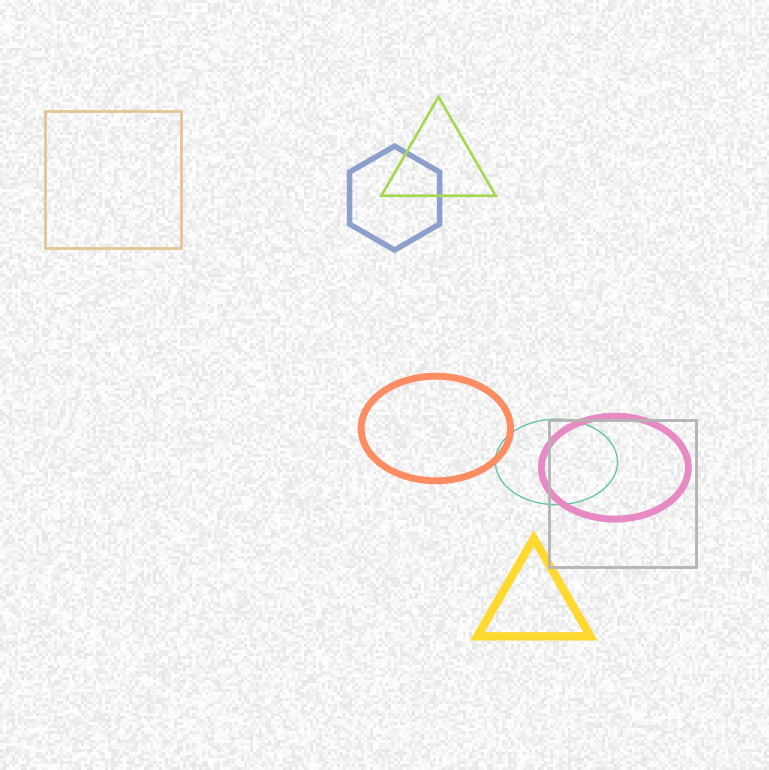[{"shape": "oval", "thickness": 0.5, "radius": 0.4, "center": [0.723, 0.4]}, {"shape": "oval", "thickness": 2.5, "radius": 0.49, "center": [0.566, 0.444]}, {"shape": "hexagon", "thickness": 2, "radius": 0.34, "center": [0.512, 0.743]}, {"shape": "oval", "thickness": 2.5, "radius": 0.48, "center": [0.799, 0.393]}, {"shape": "triangle", "thickness": 1, "radius": 0.43, "center": [0.57, 0.789]}, {"shape": "triangle", "thickness": 3, "radius": 0.42, "center": [0.693, 0.216]}, {"shape": "square", "thickness": 1, "radius": 0.44, "center": [0.147, 0.767]}, {"shape": "square", "thickness": 1, "radius": 0.48, "center": [0.809, 0.359]}]